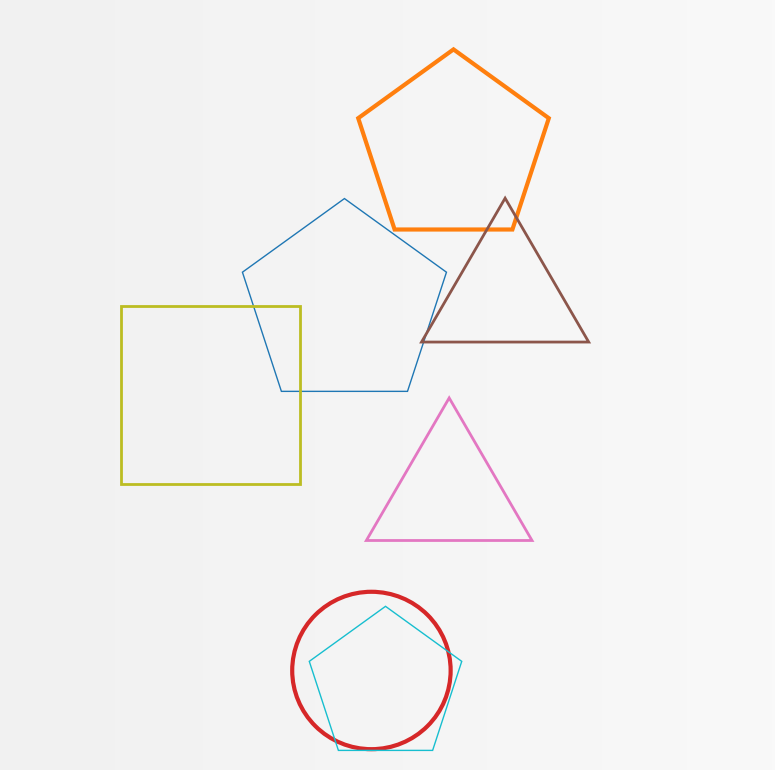[{"shape": "pentagon", "thickness": 0.5, "radius": 0.69, "center": [0.444, 0.604]}, {"shape": "pentagon", "thickness": 1.5, "radius": 0.65, "center": [0.585, 0.807]}, {"shape": "circle", "thickness": 1.5, "radius": 0.51, "center": [0.479, 0.129]}, {"shape": "triangle", "thickness": 1, "radius": 0.62, "center": [0.652, 0.618]}, {"shape": "triangle", "thickness": 1, "radius": 0.62, "center": [0.58, 0.36]}, {"shape": "square", "thickness": 1, "radius": 0.58, "center": [0.272, 0.487]}, {"shape": "pentagon", "thickness": 0.5, "radius": 0.52, "center": [0.497, 0.109]}]